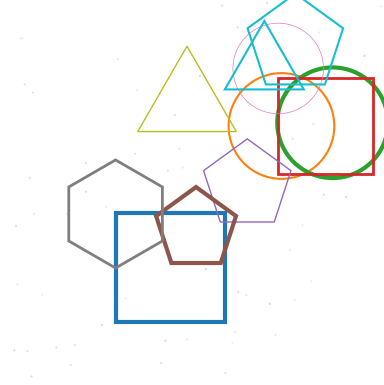[{"shape": "square", "thickness": 3, "radius": 0.71, "center": [0.442, 0.305]}, {"shape": "circle", "thickness": 1.5, "radius": 0.69, "center": [0.731, 0.673]}, {"shape": "circle", "thickness": 3, "radius": 0.72, "center": [0.864, 0.681]}, {"shape": "square", "thickness": 2, "radius": 0.62, "center": [0.845, 0.672]}, {"shape": "pentagon", "thickness": 1, "radius": 0.6, "center": [0.642, 0.52]}, {"shape": "pentagon", "thickness": 3, "radius": 0.55, "center": [0.509, 0.405]}, {"shape": "circle", "thickness": 0.5, "radius": 0.59, "center": [0.723, 0.822]}, {"shape": "hexagon", "thickness": 2, "radius": 0.7, "center": [0.3, 0.444]}, {"shape": "triangle", "thickness": 1, "radius": 0.74, "center": [0.486, 0.732]}, {"shape": "triangle", "thickness": 1.5, "radius": 0.59, "center": [0.687, 0.827]}, {"shape": "pentagon", "thickness": 1.5, "radius": 0.65, "center": [0.767, 0.886]}]